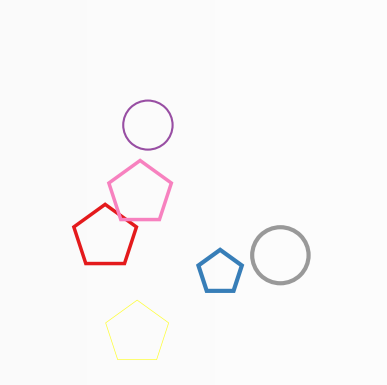[{"shape": "pentagon", "thickness": 2.5, "radius": 0.42, "center": [0.271, 0.384]}, {"shape": "pentagon", "thickness": 3, "radius": 0.29, "center": [0.568, 0.292]}, {"shape": "circle", "thickness": 1.5, "radius": 0.32, "center": [0.382, 0.675]}, {"shape": "pentagon", "thickness": 0.5, "radius": 0.43, "center": [0.354, 0.135]}, {"shape": "pentagon", "thickness": 2.5, "radius": 0.42, "center": [0.362, 0.498]}, {"shape": "circle", "thickness": 3, "radius": 0.36, "center": [0.724, 0.337]}]